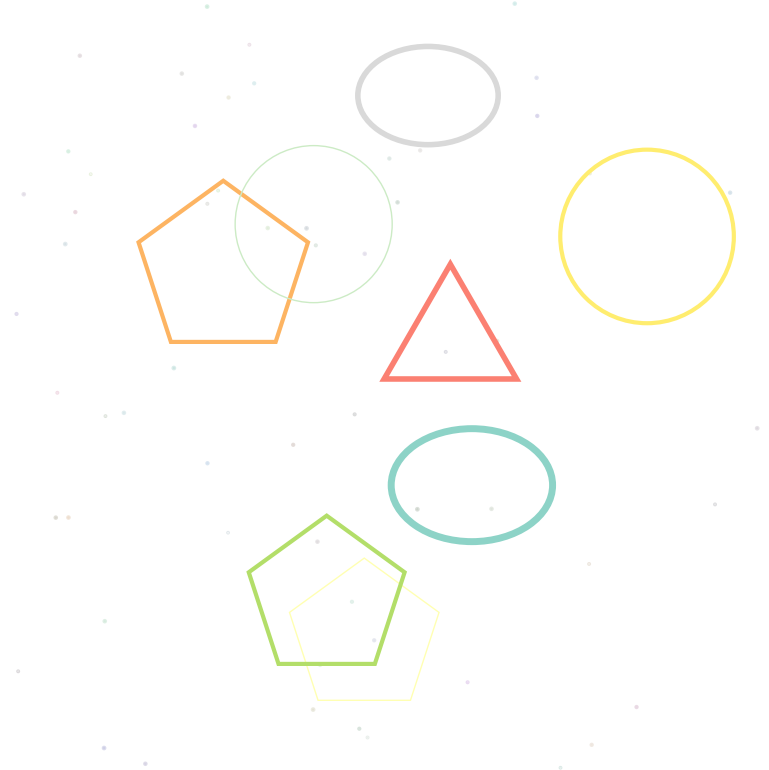[{"shape": "oval", "thickness": 2.5, "radius": 0.52, "center": [0.613, 0.37]}, {"shape": "pentagon", "thickness": 0.5, "radius": 0.51, "center": [0.473, 0.173]}, {"shape": "triangle", "thickness": 2, "radius": 0.5, "center": [0.585, 0.557]}, {"shape": "pentagon", "thickness": 1.5, "radius": 0.58, "center": [0.29, 0.65]}, {"shape": "pentagon", "thickness": 1.5, "radius": 0.53, "center": [0.424, 0.224]}, {"shape": "oval", "thickness": 2, "radius": 0.46, "center": [0.556, 0.876]}, {"shape": "circle", "thickness": 0.5, "radius": 0.51, "center": [0.407, 0.709]}, {"shape": "circle", "thickness": 1.5, "radius": 0.56, "center": [0.84, 0.693]}]